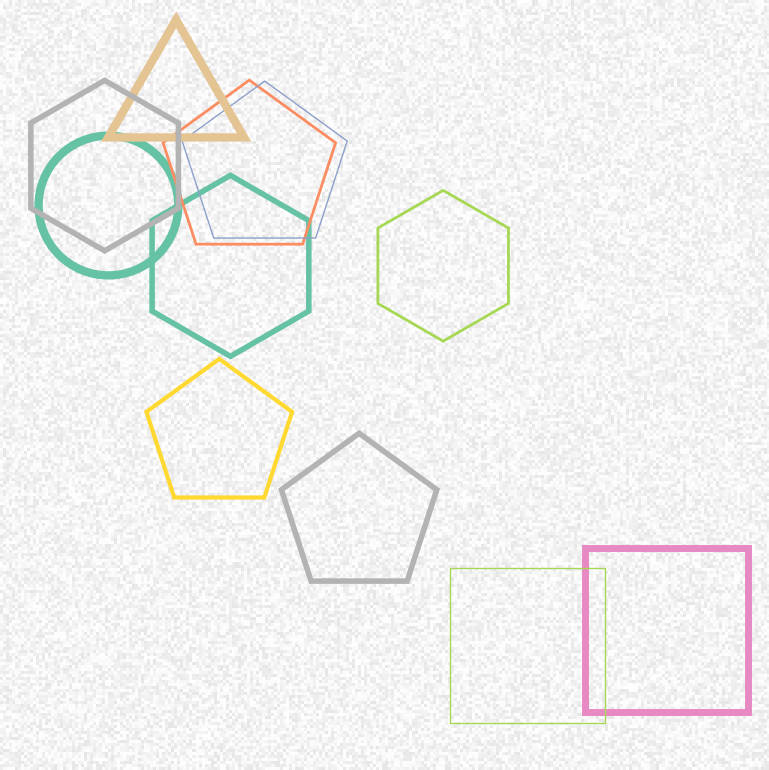[{"shape": "hexagon", "thickness": 2, "radius": 0.59, "center": [0.299, 0.655]}, {"shape": "circle", "thickness": 3, "radius": 0.45, "center": [0.141, 0.733]}, {"shape": "pentagon", "thickness": 1, "radius": 0.59, "center": [0.324, 0.778]}, {"shape": "pentagon", "thickness": 0.5, "radius": 0.56, "center": [0.344, 0.782]}, {"shape": "square", "thickness": 2.5, "radius": 0.53, "center": [0.866, 0.182]}, {"shape": "square", "thickness": 0.5, "radius": 0.5, "center": [0.685, 0.162]}, {"shape": "hexagon", "thickness": 1, "radius": 0.49, "center": [0.576, 0.655]}, {"shape": "pentagon", "thickness": 1.5, "radius": 0.5, "center": [0.285, 0.434]}, {"shape": "triangle", "thickness": 3, "radius": 0.51, "center": [0.229, 0.872]}, {"shape": "pentagon", "thickness": 2, "radius": 0.53, "center": [0.466, 0.331]}, {"shape": "hexagon", "thickness": 2, "radius": 0.55, "center": [0.136, 0.785]}]